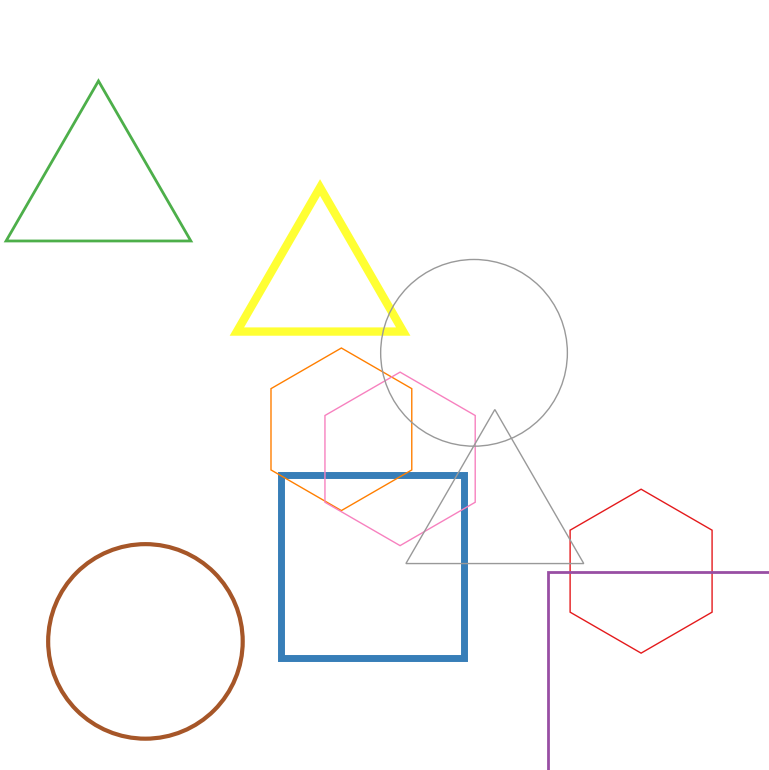[{"shape": "hexagon", "thickness": 0.5, "radius": 0.53, "center": [0.833, 0.258]}, {"shape": "square", "thickness": 2.5, "radius": 0.59, "center": [0.484, 0.264]}, {"shape": "triangle", "thickness": 1, "radius": 0.69, "center": [0.128, 0.756]}, {"shape": "square", "thickness": 1, "radius": 0.73, "center": [0.859, 0.111]}, {"shape": "hexagon", "thickness": 0.5, "radius": 0.53, "center": [0.443, 0.442]}, {"shape": "triangle", "thickness": 3, "radius": 0.62, "center": [0.416, 0.632]}, {"shape": "circle", "thickness": 1.5, "radius": 0.63, "center": [0.189, 0.167]}, {"shape": "hexagon", "thickness": 0.5, "radius": 0.56, "center": [0.52, 0.404]}, {"shape": "circle", "thickness": 0.5, "radius": 0.61, "center": [0.616, 0.542]}, {"shape": "triangle", "thickness": 0.5, "radius": 0.67, "center": [0.643, 0.335]}]